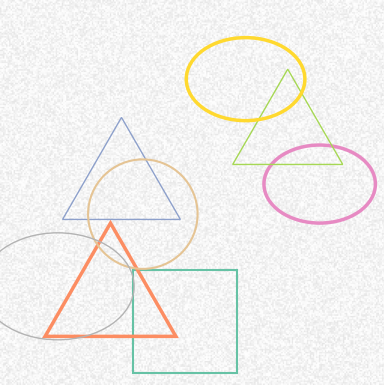[{"shape": "square", "thickness": 1.5, "radius": 0.67, "center": [0.48, 0.165]}, {"shape": "triangle", "thickness": 2.5, "radius": 0.98, "center": [0.287, 0.224]}, {"shape": "triangle", "thickness": 1, "radius": 0.88, "center": [0.316, 0.518]}, {"shape": "oval", "thickness": 2.5, "radius": 0.72, "center": [0.83, 0.522]}, {"shape": "triangle", "thickness": 1, "radius": 0.83, "center": [0.747, 0.655]}, {"shape": "oval", "thickness": 2.5, "radius": 0.77, "center": [0.638, 0.794]}, {"shape": "circle", "thickness": 1.5, "radius": 0.71, "center": [0.371, 0.444]}, {"shape": "oval", "thickness": 1, "radius": 0.99, "center": [0.15, 0.256]}]